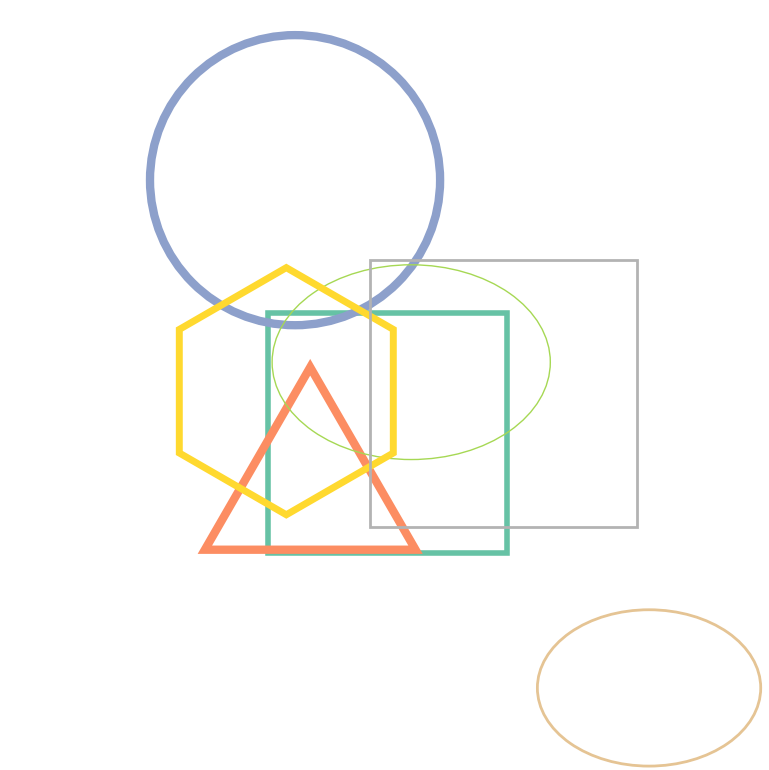[{"shape": "square", "thickness": 2, "radius": 0.78, "center": [0.503, 0.438]}, {"shape": "triangle", "thickness": 3, "radius": 0.79, "center": [0.403, 0.365]}, {"shape": "circle", "thickness": 3, "radius": 0.94, "center": [0.383, 0.766]}, {"shape": "oval", "thickness": 0.5, "radius": 0.9, "center": [0.534, 0.53]}, {"shape": "hexagon", "thickness": 2.5, "radius": 0.8, "center": [0.372, 0.492]}, {"shape": "oval", "thickness": 1, "radius": 0.73, "center": [0.843, 0.107]}, {"shape": "square", "thickness": 1, "radius": 0.87, "center": [0.654, 0.489]}]